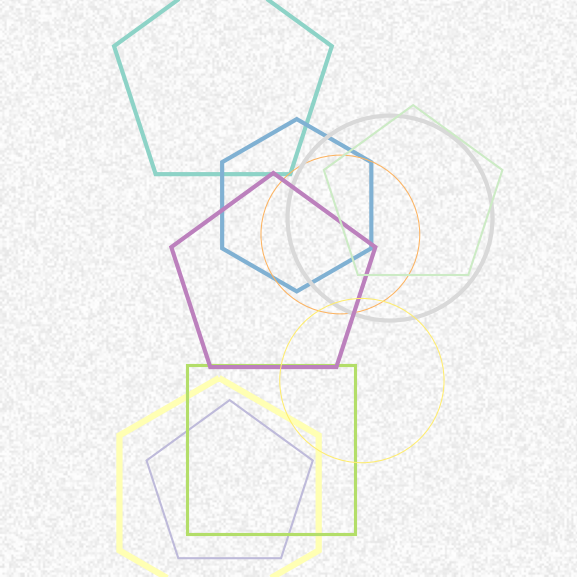[{"shape": "pentagon", "thickness": 2, "radius": 0.99, "center": [0.386, 0.858]}, {"shape": "hexagon", "thickness": 3, "radius": 1.0, "center": [0.379, 0.146]}, {"shape": "pentagon", "thickness": 1, "radius": 0.76, "center": [0.398, 0.155]}, {"shape": "hexagon", "thickness": 2, "radius": 0.75, "center": [0.514, 0.644]}, {"shape": "circle", "thickness": 0.5, "radius": 0.69, "center": [0.589, 0.593]}, {"shape": "square", "thickness": 1.5, "radius": 0.73, "center": [0.469, 0.221]}, {"shape": "circle", "thickness": 2, "radius": 0.89, "center": [0.675, 0.622]}, {"shape": "pentagon", "thickness": 2, "radius": 0.93, "center": [0.473, 0.514]}, {"shape": "pentagon", "thickness": 1, "radius": 0.81, "center": [0.715, 0.654]}, {"shape": "circle", "thickness": 0.5, "radius": 0.71, "center": [0.627, 0.34]}]